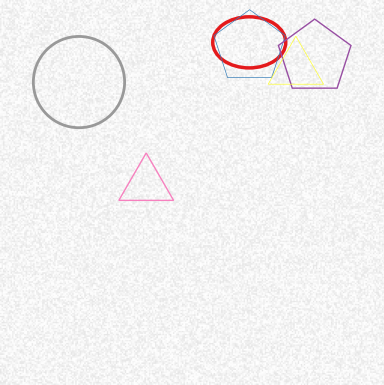[{"shape": "oval", "thickness": 2.5, "radius": 0.47, "center": [0.647, 0.89]}, {"shape": "pentagon", "thickness": 0.5, "radius": 0.49, "center": [0.648, 0.877]}, {"shape": "pentagon", "thickness": 1, "radius": 0.5, "center": [0.817, 0.851]}, {"shape": "triangle", "thickness": 0.5, "radius": 0.42, "center": [0.768, 0.823]}, {"shape": "triangle", "thickness": 1, "radius": 0.41, "center": [0.38, 0.521]}, {"shape": "circle", "thickness": 2, "radius": 0.59, "center": [0.205, 0.787]}]